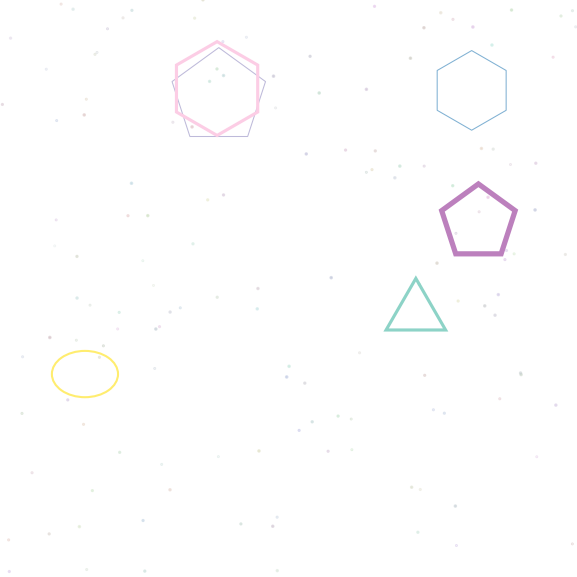[{"shape": "triangle", "thickness": 1.5, "radius": 0.3, "center": [0.72, 0.457]}, {"shape": "pentagon", "thickness": 0.5, "radius": 0.43, "center": [0.379, 0.832]}, {"shape": "hexagon", "thickness": 0.5, "radius": 0.34, "center": [0.817, 0.843]}, {"shape": "hexagon", "thickness": 1.5, "radius": 0.41, "center": [0.376, 0.846]}, {"shape": "pentagon", "thickness": 2.5, "radius": 0.33, "center": [0.828, 0.614]}, {"shape": "oval", "thickness": 1, "radius": 0.29, "center": [0.147, 0.351]}]